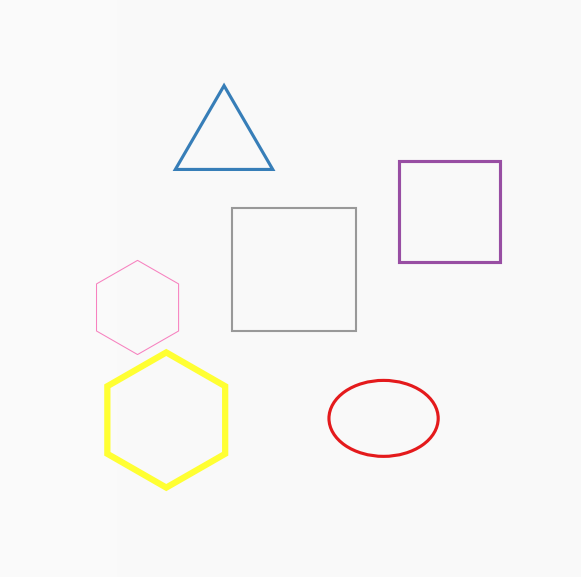[{"shape": "oval", "thickness": 1.5, "radius": 0.47, "center": [0.66, 0.275]}, {"shape": "triangle", "thickness": 1.5, "radius": 0.48, "center": [0.385, 0.754]}, {"shape": "square", "thickness": 1.5, "radius": 0.44, "center": [0.773, 0.633]}, {"shape": "hexagon", "thickness": 3, "radius": 0.59, "center": [0.286, 0.272]}, {"shape": "hexagon", "thickness": 0.5, "radius": 0.41, "center": [0.237, 0.467]}, {"shape": "square", "thickness": 1, "radius": 0.53, "center": [0.506, 0.533]}]